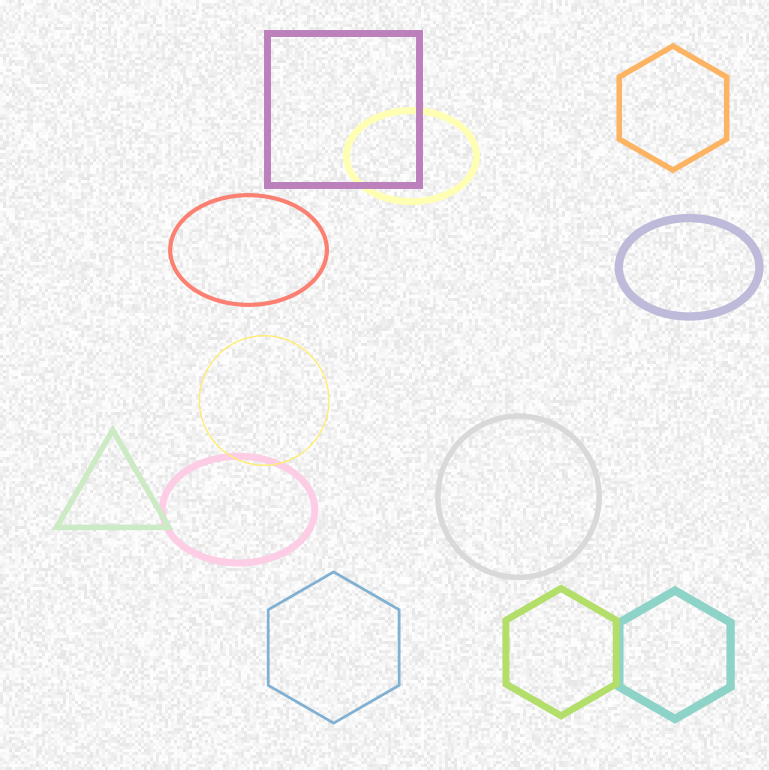[{"shape": "hexagon", "thickness": 3, "radius": 0.42, "center": [0.877, 0.15]}, {"shape": "oval", "thickness": 2.5, "radius": 0.42, "center": [0.534, 0.797]}, {"shape": "oval", "thickness": 3, "radius": 0.46, "center": [0.895, 0.653]}, {"shape": "oval", "thickness": 1.5, "radius": 0.51, "center": [0.323, 0.675]}, {"shape": "hexagon", "thickness": 1, "radius": 0.49, "center": [0.433, 0.159]}, {"shape": "hexagon", "thickness": 2, "radius": 0.4, "center": [0.874, 0.86]}, {"shape": "hexagon", "thickness": 2.5, "radius": 0.41, "center": [0.729, 0.153]}, {"shape": "oval", "thickness": 2.5, "radius": 0.49, "center": [0.31, 0.338]}, {"shape": "circle", "thickness": 2, "radius": 0.52, "center": [0.673, 0.355]}, {"shape": "square", "thickness": 2.5, "radius": 0.49, "center": [0.446, 0.859]}, {"shape": "triangle", "thickness": 2, "radius": 0.42, "center": [0.146, 0.357]}, {"shape": "circle", "thickness": 0.5, "radius": 0.42, "center": [0.343, 0.48]}]